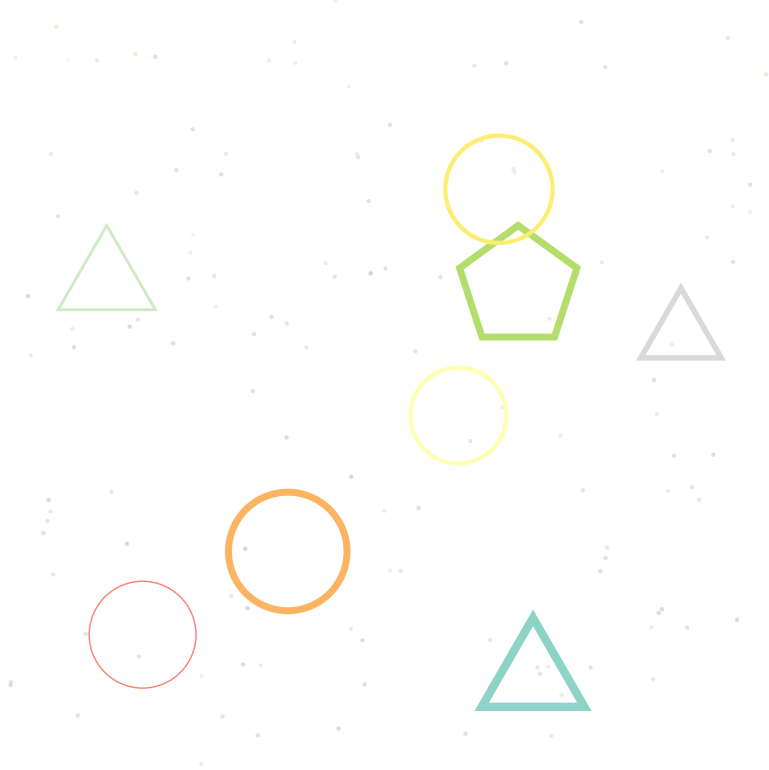[{"shape": "triangle", "thickness": 3, "radius": 0.39, "center": [0.692, 0.121]}, {"shape": "circle", "thickness": 1.5, "radius": 0.31, "center": [0.595, 0.46]}, {"shape": "circle", "thickness": 0.5, "radius": 0.35, "center": [0.185, 0.176]}, {"shape": "circle", "thickness": 2.5, "radius": 0.38, "center": [0.374, 0.284]}, {"shape": "pentagon", "thickness": 2.5, "radius": 0.4, "center": [0.673, 0.627]}, {"shape": "triangle", "thickness": 2, "radius": 0.3, "center": [0.884, 0.565]}, {"shape": "triangle", "thickness": 1, "radius": 0.36, "center": [0.139, 0.634]}, {"shape": "circle", "thickness": 1.5, "radius": 0.35, "center": [0.648, 0.754]}]